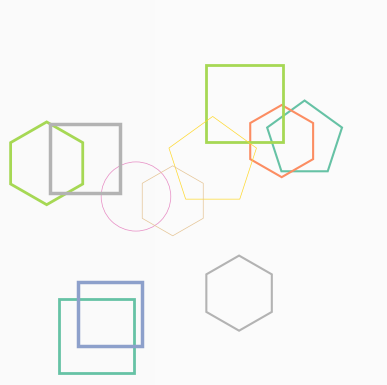[{"shape": "pentagon", "thickness": 1.5, "radius": 0.51, "center": [0.786, 0.637]}, {"shape": "square", "thickness": 2, "radius": 0.48, "center": [0.249, 0.127]}, {"shape": "hexagon", "thickness": 1.5, "radius": 0.47, "center": [0.727, 0.634]}, {"shape": "square", "thickness": 2.5, "radius": 0.41, "center": [0.284, 0.184]}, {"shape": "circle", "thickness": 0.5, "radius": 0.45, "center": [0.351, 0.49]}, {"shape": "square", "thickness": 2, "radius": 0.5, "center": [0.631, 0.73]}, {"shape": "hexagon", "thickness": 2, "radius": 0.54, "center": [0.12, 0.576]}, {"shape": "pentagon", "thickness": 0.5, "radius": 0.59, "center": [0.549, 0.579]}, {"shape": "hexagon", "thickness": 0.5, "radius": 0.45, "center": [0.446, 0.478]}, {"shape": "square", "thickness": 2.5, "radius": 0.45, "center": [0.219, 0.588]}, {"shape": "hexagon", "thickness": 1.5, "radius": 0.49, "center": [0.617, 0.239]}]